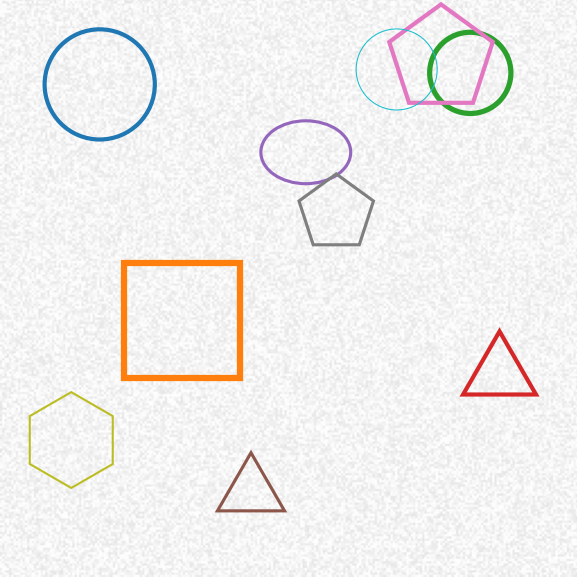[{"shape": "circle", "thickness": 2, "radius": 0.48, "center": [0.173, 0.853]}, {"shape": "square", "thickness": 3, "radius": 0.5, "center": [0.315, 0.444]}, {"shape": "circle", "thickness": 2.5, "radius": 0.35, "center": [0.814, 0.873]}, {"shape": "triangle", "thickness": 2, "radius": 0.36, "center": [0.865, 0.352]}, {"shape": "oval", "thickness": 1.5, "radius": 0.39, "center": [0.53, 0.736]}, {"shape": "triangle", "thickness": 1.5, "radius": 0.34, "center": [0.435, 0.148]}, {"shape": "pentagon", "thickness": 2, "radius": 0.47, "center": [0.764, 0.897]}, {"shape": "pentagon", "thickness": 1.5, "radius": 0.34, "center": [0.582, 0.63]}, {"shape": "hexagon", "thickness": 1, "radius": 0.41, "center": [0.123, 0.237]}, {"shape": "circle", "thickness": 0.5, "radius": 0.35, "center": [0.687, 0.879]}]